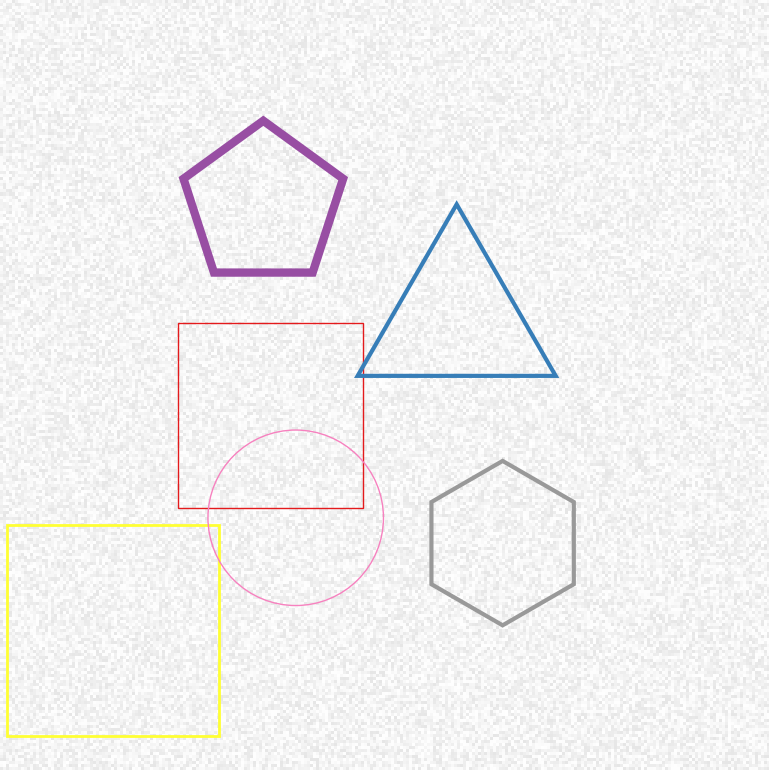[{"shape": "square", "thickness": 0.5, "radius": 0.6, "center": [0.351, 0.46]}, {"shape": "triangle", "thickness": 1.5, "radius": 0.74, "center": [0.593, 0.586]}, {"shape": "pentagon", "thickness": 3, "radius": 0.55, "center": [0.342, 0.734]}, {"shape": "square", "thickness": 1, "radius": 0.69, "center": [0.147, 0.181]}, {"shape": "circle", "thickness": 0.5, "radius": 0.57, "center": [0.384, 0.328]}, {"shape": "hexagon", "thickness": 1.5, "radius": 0.53, "center": [0.653, 0.295]}]